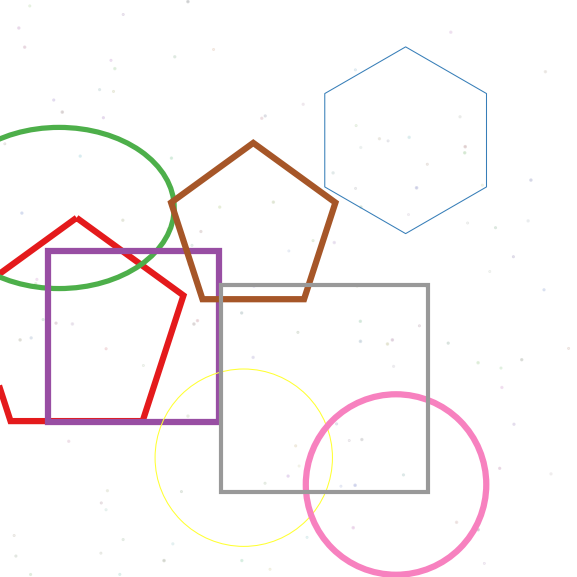[{"shape": "pentagon", "thickness": 3, "radius": 0.97, "center": [0.133, 0.427]}, {"shape": "hexagon", "thickness": 0.5, "radius": 0.81, "center": [0.702, 0.756]}, {"shape": "oval", "thickness": 2.5, "radius": 1.0, "center": [0.102, 0.639]}, {"shape": "square", "thickness": 3, "radius": 0.74, "center": [0.231, 0.417]}, {"shape": "circle", "thickness": 0.5, "radius": 0.77, "center": [0.422, 0.207]}, {"shape": "pentagon", "thickness": 3, "radius": 0.75, "center": [0.439, 0.602]}, {"shape": "circle", "thickness": 3, "radius": 0.78, "center": [0.686, 0.16]}, {"shape": "square", "thickness": 2, "radius": 0.9, "center": [0.562, 0.327]}]